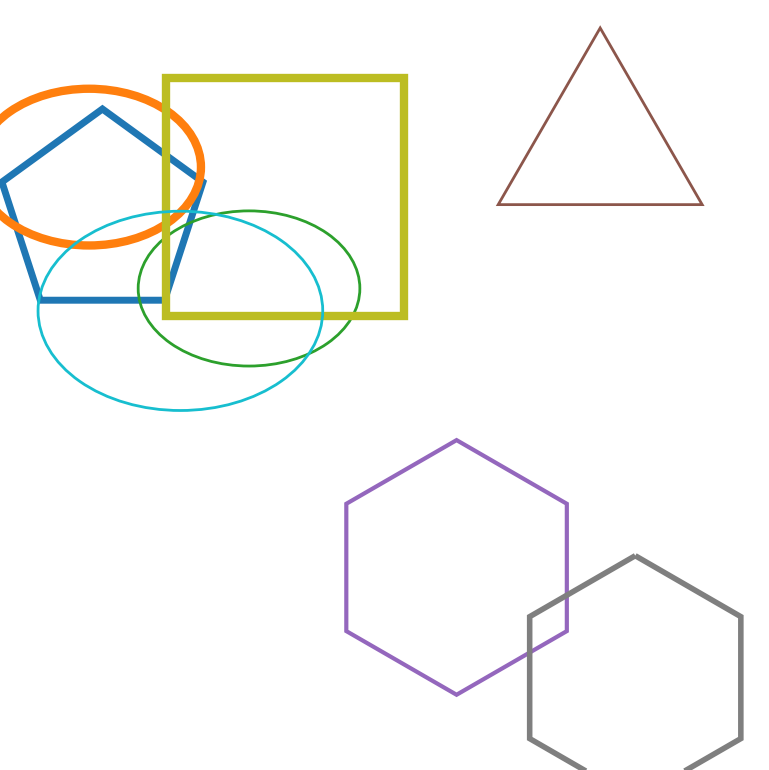[{"shape": "pentagon", "thickness": 2.5, "radius": 0.69, "center": [0.133, 0.721]}, {"shape": "oval", "thickness": 3, "radius": 0.73, "center": [0.116, 0.783]}, {"shape": "oval", "thickness": 1, "radius": 0.72, "center": [0.323, 0.625]}, {"shape": "hexagon", "thickness": 1.5, "radius": 0.83, "center": [0.593, 0.263]}, {"shape": "triangle", "thickness": 1, "radius": 0.76, "center": [0.779, 0.811]}, {"shape": "hexagon", "thickness": 2, "radius": 0.79, "center": [0.825, 0.12]}, {"shape": "square", "thickness": 3, "radius": 0.77, "center": [0.37, 0.744]}, {"shape": "oval", "thickness": 1, "radius": 0.92, "center": [0.234, 0.596]}]